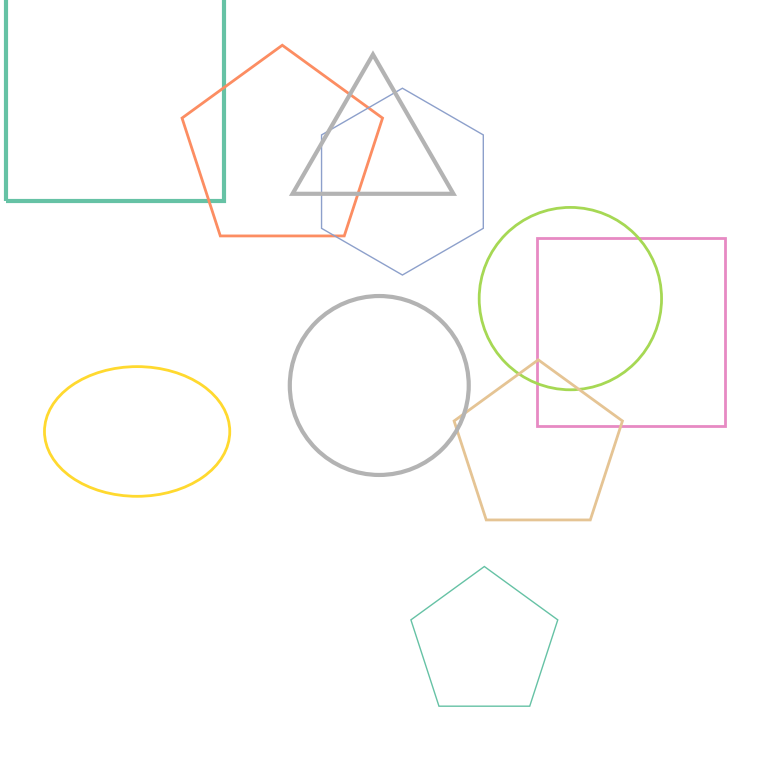[{"shape": "square", "thickness": 1.5, "radius": 0.71, "center": [0.149, 0.881]}, {"shape": "pentagon", "thickness": 0.5, "radius": 0.5, "center": [0.629, 0.164]}, {"shape": "pentagon", "thickness": 1, "radius": 0.68, "center": [0.367, 0.804]}, {"shape": "hexagon", "thickness": 0.5, "radius": 0.61, "center": [0.523, 0.764]}, {"shape": "square", "thickness": 1, "radius": 0.61, "center": [0.82, 0.569]}, {"shape": "circle", "thickness": 1, "radius": 0.59, "center": [0.741, 0.612]}, {"shape": "oval", "thickness": 1, "radius": 0.6, "center": [0.178, 0.44]}, {"shape": "pentagon", "thickness": 1, "radius": 0.57, "center": [0.699, 0.418]}, {"shape": "triangle", "thickness": 1.5, "radius": 0.6, "center": [0.484, 0.809]}, {"shape": "circle", "thickness": 1.5, "radius": 0.58, "center": [0.493, 0.499]}]